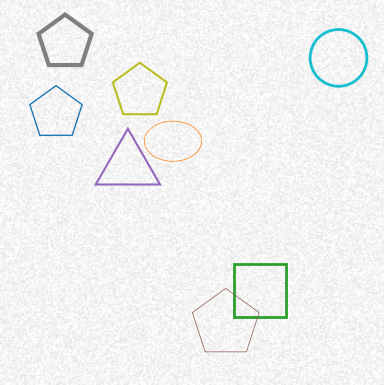[{"shape": "pentagon", "thickness": 1, "radius": 0.36, "center": [0.145, 0.706]}, {"shape": "oval", "thickness": 0.5, "radius": 0.37, "center": [0.449, 0.633]}, {"shape": "square", "thickness": 2, "radius": 0.34, "center": [0.675, 0.245]}, {"shape": "triangle", "thickness": 1.5, "radius": 0.48, "center": [0.332, 0.569]}, {"shape": "pentagon", "thickness": 0.5, "radius": 0.46, "center": [0.586, 0.16]}, {"shape": "pentagon", "thickness": 3, "radius": 0.36, "center": [0.169, 0.89]}, {"shape": "pentagon", "thickness": 1.5, "radius": 0.37, "center": [0.363, 0.763]}, {"shape": "circle", "thickness": 2, "radius": 0.37, "center": [0.879, 0.85]}]